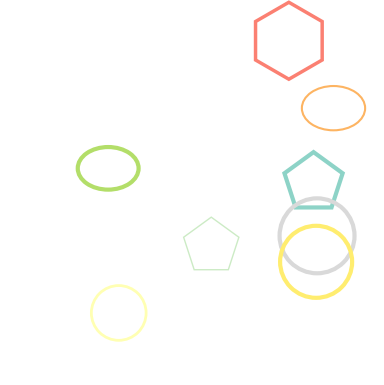[{"shape": "pentagon", "thickness": 3, "radius": 0.4, "center": [0.814, 0.525]}, {"shape": "circle", "thickness": 2, "radius": 0.36, "center": [0.308, 0.187]}, {"shape": "hexagon", "thickness": 2.5, "radius": 0.5, "center": [0.75, 0.894]}, {"shape": "oval", "thickness": 1.5, "radius": 0.41, "center": [0.866, 0.719]}, {"shape": "oval", "thickness": 3, "radius": 0.4, "center": [0.281, 0.563]}, {"shape": "circle", "thickness": 3, "radius": 0.49, "center": [0.823, 0.387]}, {"shape": "pentagon", "thickness": 1, "radius": 0.38, "center": [0.549, 0.36]}, {"shape": "circle", "thickness": 3, "radius": 0.47, "center": [0.821, 0.32]}]